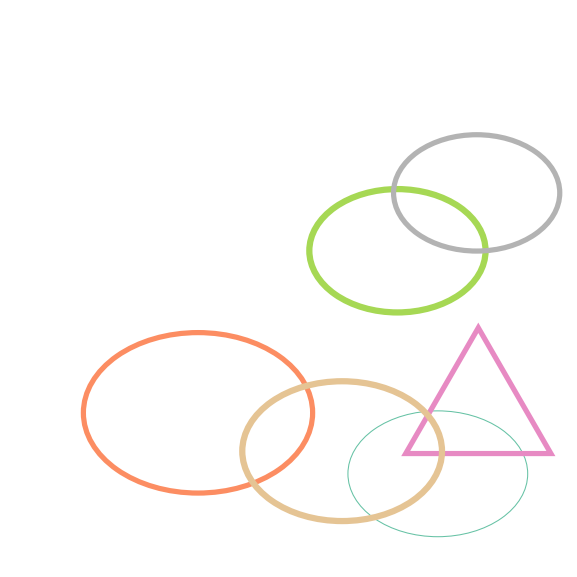[{"shape": "oval", "thickness": 0.5, "radius": 0.78, "center": [0.758, 0.179]}, {"shape": "oval", "thickness": 2.5, "radius": 0.99, "center": [0.343, 0.284]}, {"shape": "triangle", "thickness": 2.5, "radius": 0.73, "center": [0.828, 0.286]}, {"shape": "oval", "thickness": 3, "radius": 0.76, "center": [0.688, 0.565]}, {"shape": "oval", "thickness": 3, "radius": 0.86, "center": [0.592, 0.218]}, {"shape": "oval", "thickness": 2.5, "radius": 0.72, "center": [0.825, 0.665]}]